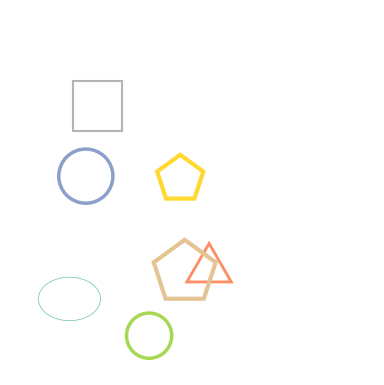[{"shape": "oval", "thickness": 0.5, "radius": 0.4, "center": [0.18, 0.224]}, {"shape": "triangle", "thickness": 2, "radius": 0.33, "center": [0.543, 0.301]}, {"shape": "circle", "thickness": 2.5, "radius": 0.35, "center": [0.223, 0.543]}, {"shape": "circle", "thickness": 2.5, "radius": 0.29, "center": [0.387, 0.128]}, {"shape": "pentagon", "thickness": 3, "radius": 0.31, "center": [0.468, 0.535]}, {"shape": "pentagon", "thickness": 3, "radius": 0.42, "center": [0.48, 0.292]}, {"shape": "square", "thickness": 1.5, "radius": 0.32, "center": [0.253, 0.724]}]